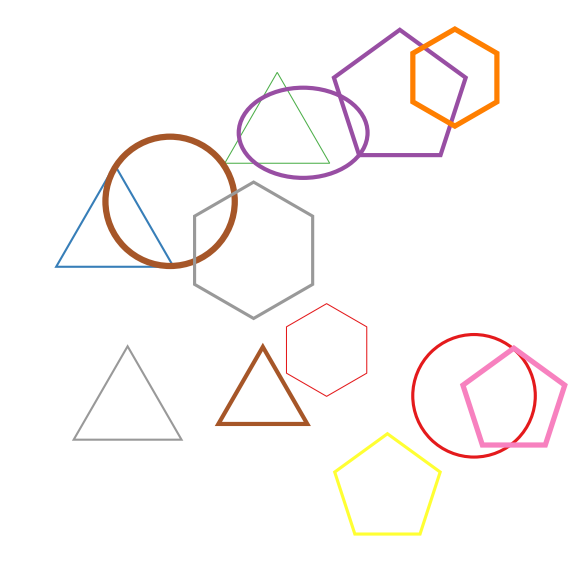[{"shape": "circle", "thickness": 1.5, "radius": 0.53, "center": [0.821, 0.314]}, {"shape": "hexagon", "thickness": 0.5, "radius": 0.4, "center": [0.566, 0.393]}, {"shape": "triangle", "thickness": 1, "radius": 0.59, "center": [0.199, 0.596]}, {"shape": "triangle", "thickness": 0.5, "radius": 0.52, "center": [0.48, 0.769]}, {"shape": "pentagon", "thickness": 2, "radius": 0.6, "center": [0.692, 0.828]}, {"shape": "oval", "thickness": 2, "radius": 0.56, "center": [0.525, 0.769]}, {"shape": "hexagon", "thickness": 2.5, "radius": 0.42, "center": [0.788, 0.865]}, {"shape": "pentagon", "thickness": 1.5, "radius": 0.48, "center": [0.671, 0.152]}, {"shape": "triangle", "thickness": 2, "radius": 0.44, "center": [0.455, 0.309]}, {"shape": "circle", "thickness": 3, "radius": 0.56, "center": [0.295, 0.651]}, {"shape": "pentagon", "thickness": 2.5, "radius": 0.46, "center": [0.89, 0.304]}, {"shape": "hexagon", "thickness": 1.5, "radius": 0.59, "center": [0.439, 0.566]}, {"shape": "triangle", "thickness": 1, "radius": 0.54, "center": [0.221, 0.292]}]